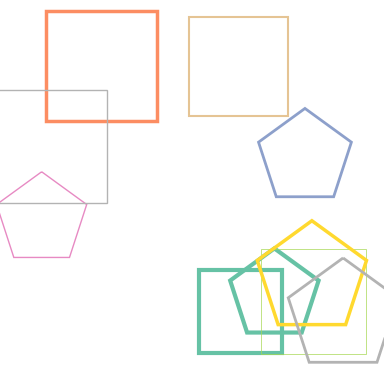[{"shape": "square", "thickness": 3, "radius": 0.54, "center": [0.625, 0.191]}, {"shape": "pentagon", "thickness": 3, "radius": 0.6, "center": [0.713, 0.234]}, {"shape": "square", "thickness": 2.5, "radius": 0.72, "center": [0.264, 0.829]}, {"shape": "pentagon", "thickness": 2, "radius": 0.63, "center": [0.792, 0.592]}, {"shape": "pentagon", "thickness": 1, "radius": 0.62, "center": [0.108, 0.431]}, {"shape": "square", "thickness": 0.5, "radius": 0.69, "center": [0.815, 0.217]}, {"shape": "pentagon", "thickness": 2.5, "radius": 0.75, "center": [0.81, 0.277]}, {"shape": "square", "thickness": 1.5, "radius": 0.64, "center": [0.62, 0.827]}, {"shape": "square", "thickness": 1, "radius": 0.73, "center": [0.132, 0.619]}, {"shape": "pentagon", "thickness": 2, "radius": 0.75, "center": [0.891, 0.18]}]